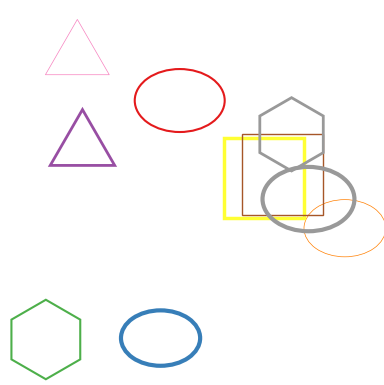[{"shape": "oval", "thickness": 1.5, "radius": 0.58, "center": [0.467, 0.739]}, {"shape": "oval", "thickness": 3, "radius": 0.51, "center": [0.417, 0.122]}, {"shape": "hexagon", "thickness": 1.5, "radius": 0.52, "center": [0.119, 0.118]}, {"shape": "triangle", "thickness": 2, "radius": 0.48, "center": [0.214, 0.619]}, {"shape": "oval", "thickness": 0.5, "radius": 0.53, "center": [0.896, 0.407]}, {"shape": "square", "thickness": 2.5, "radius": 0.52, "center": [0.685, 0.537]}, {"shape": "square", "thickness": 1, "radius": 0.53, "center": [0.733, 0.546]}, {"shape": "triangle", "thickness": 0.5, "radius": 0.48, "center": [0.201, 0.854]}, {"shape": "hexagon", "thickness": 2, "radius": 0.48, "center": [0.757, 0.651]}, {"shape": "oval", "thickness": 3, "radius": 0.6, "center": [0.801, 0.483]}]